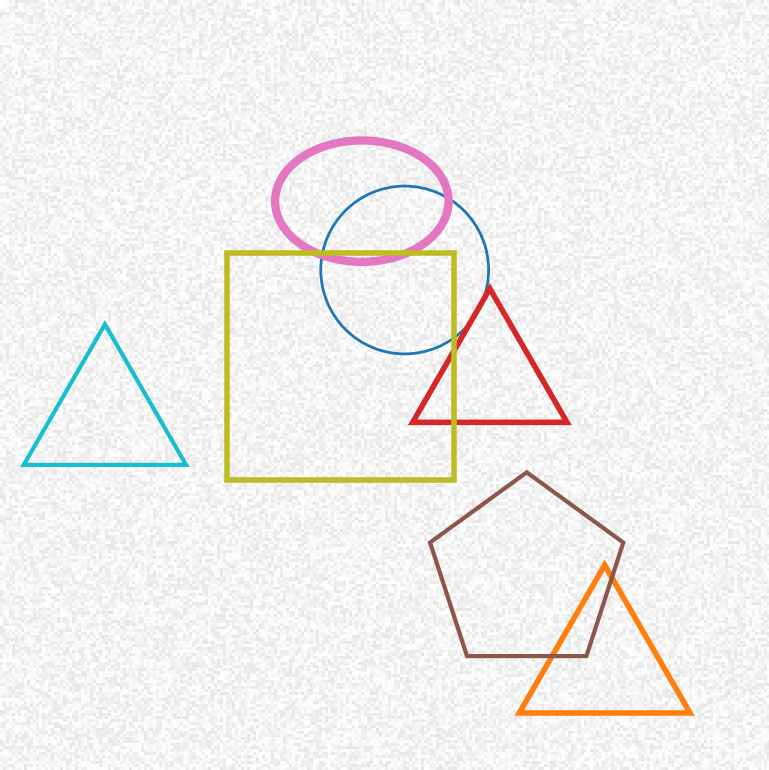[{"shape": "circle", "thickness": 1, "radius": 0.54, "center": [0.526, 0.649]}, {"shape": "triangle", "thickness": 2, "radius": 0.64, "center": [0.785, 0.138]}, {"shape": "triangle", "thickness": 2, "radius": 0.58, "center": [0.636, 0.509]}, {"shape": "pentagon", "thickness": 1.5, "radius": 0.66, "center": [0.684, 0.255]}, {"shape": "oval", "thickness": 3, "radius": 0.56, "center": [0.47, 0.739]}, {"shape": "square", "thickness": 2, "radius": 0.74, "center": [0.442, 0.524]}, {"shape": "triangle", "thickness": 1.5, "radius": 0.61, "center": [0.136, 0.457]}]